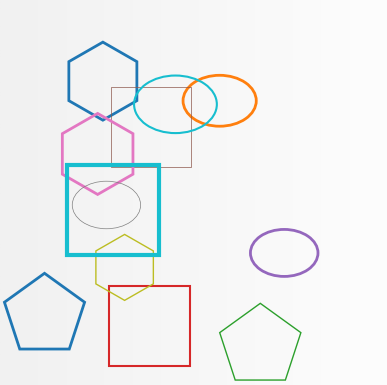[{"shape": "pentagon", "thickness": 2, "radius": 0.54, "center": [0.115, 0.181]}, {"shape": "hexagon", "thickness": 2, "radius": 0.51, "center": [0.265, 0.789]}, {"shape": "oval", "thickness": 2, "radius": 0.47, "center": [0.567, 0.738]}, {"shape": "pentagon", "thickness": 1, "radius": 0.55, "center": [0.672, 0.102]}, {"shape": "square", "thickness": 1.5, "radius": 0.52, "center": [0.386, 0.154]}, {"shape": "oval", "thickness": 2, "radius": 0.44, "center": [0.733, 0.343]}, {"shape": "square", "thickness": 0.5, "radius": 0.52, "center": [0.39, 0.67]}, {"shape": "hexagon", "thickness": 2, "radius": 0.53, "center": [0.252, 0.6]}, {"shape": "oval", "thickness": 0.5, "radius": 0.44, "center": [0.275, 0.468]}, {"shape": "hexagon", "thickness": 1, "radius": 0.43, "center": [0.322, 0.305]}, {"shape": "oval", "thickness": 1.5, "radius": 0.53, "center": [0.453, 0.729]}, {"shape": "square", "thickness": 3, "radius": 0.59, "center": [0.292, 0.455]}]